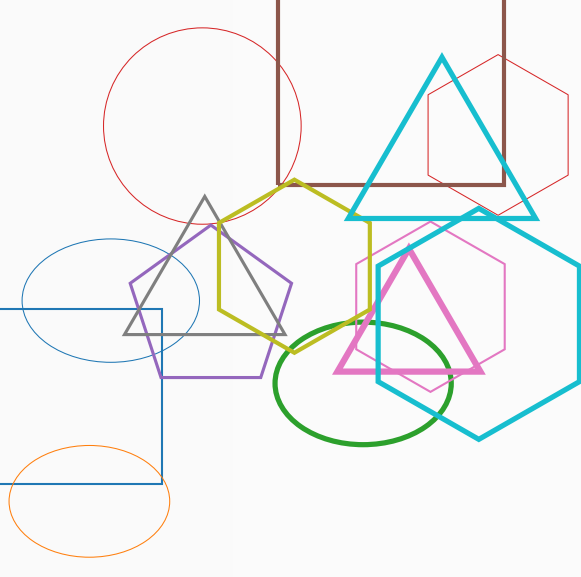[{"shape": "square", "thickness": 1, "radius": 0.76, "center": [0.127, 0.313]}, {"shape": "oval", "thickness": 0.5, "radius": 0.76, "center": [0.191, 0.479]}, {"shape": "oval", "thickness": 0.5, "radius": 0.69, "center": [0.154, 0.131]}, {"shape": "oval", "thickness": 2.5, "radius": 0.76, "center": [0.625, 0.335]}, {"shape": "circle", "thickness": 0.5, "radius": 0.85, "center": [0.348, 0.781]}, {"shape": "hexagon", "thickness": 0.5, "radius": 0.7, "center": [0.857, 0.765]}, {"shape": "pentagon", "thickness": 1.5, "radius": 0.73, "center": [0.363, 0.463]}, {"shape": "square", "thickness": 2, "radius": 0.97, "center": [0.673, 0.873]}, {"shape": "triangle", "thickness": 3, "radius": 0.71, "center": [0.704, 0.427]}, {"shape": "hexagon", "thickness": 1, "radius": 0.74, "center": [0.741, 0.468]}, {"shape": "triangle", "thickness": 1.5, "radius": 0.8, "center": [0.352, 0.499]}, {"shape": "hexagon", "thickness": 2, "radius": 0.75, "center": [0.506, 0.538]}, {"shape": "hexagon", "thickness": 2.5, "radius": 1.0, "center": [0.824, 0.438]}, {"shape": "triangle", "thickness": 2.5, "radius": 0.93, "center": [0.76, 0.714]}]